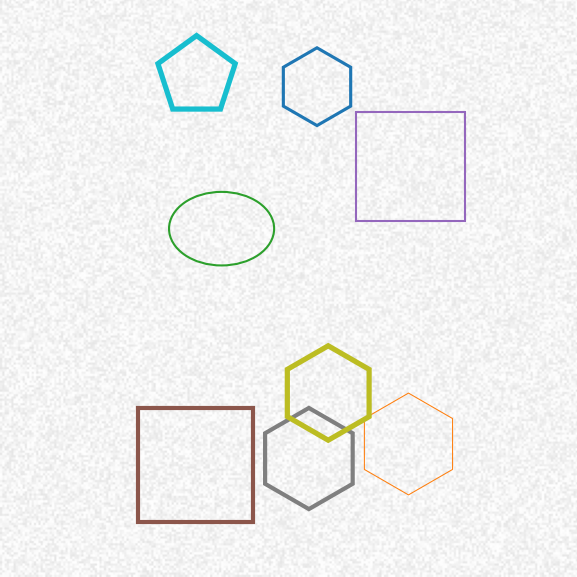[{"shape": "hexagon", "thickness": 1.5, "radius": 0.34, "center": [0.549, 0.849]}, {"shape": "hexagon", "thickness": 0.5, "radius": 0.44, "center": [0.707, 0.23]}, {"shape": "oval", "thickness": 1, "radius": 0.45, "center": [0.384, 0.603]}, {"shape": "square", "thickness": 1, "radius": 0.47, "center": [0.711, 0.711]}, {"shape": "square", "thickness": 2, "radius": 0.49, "center": [0.338, 0.193]}, {"shape": "hexagon", "thickness": 2, "radius": 0.44, "center": [0.535, 0.205]}, {"shape": "hexagon", "thickness": 2.5, "radius": 0.41, "center": [0.568, 0.319]}, {"shape": "pentagon", "thickness": 2.5, "radius": 0.35, "center": [0.34, 0.867]}]